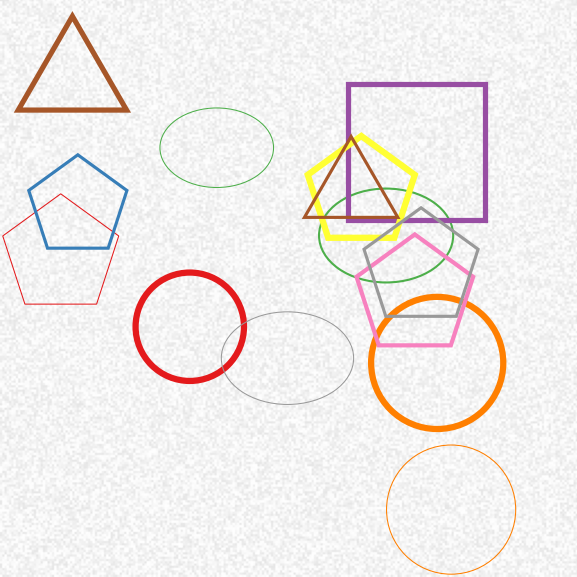[{"shape": "pentagon", "thickness": 0.5, "radius": 0.53, "center": [0.105, 0.558]}, {"shape": "circle", "thickness": 3, "radius": 0.47, "center": [0.329, 0.433]}, {"shape": "pentagon", "thickness": 1.5, "radius": 0.45, "center": [0.135, 0.642]}, {"shape": "oval", "thickness": 1, "radius": 0.58, "center": [0.669, 0.591]}, {"shape": "oval", "thickness": 0.5, "radius": 0.49, "center": [0.375, 0.743]}, {"shape": "square", "thickness": 2.5, "radius": 0.59, "center": [0.721, 0.736]}, {"shape": "circle", "thickness": 0.5, "radius": 0.56, "center": [0.781, 0.117]}, {"shape": "circle", "thickness": 3, "radius": 0.57, "center": [0.757, 0.371]}, {"shape": "pentagon", "thickness": 3, "radius": 0.49, "center": [0.626, 0.666]}, {"shape": "triangle", "thickness": 1.5, "radius": 0.47, "center": [0.608, 0.669]}, {"shape": "triangle", "thickness": 2.5, "radius": 0.54, "center": [0.125, 0.863]}, {"shape": "pentagon", "thickness": 2, "radius": 0.53, "center": [0.718, 0.487]}, {"shape": "pentagon", "thickness": 1.5, "radius": 0.52, "center": [0.729, 0.535]}, {"shape": "oval", "thickness": 0.5, "radius": 0.57, "center": [0.498, 0.379]}]